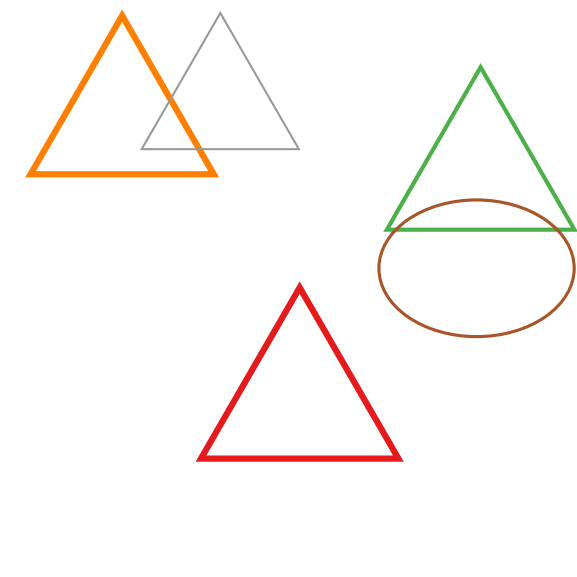[{"shape": "triangle", "thickness": 3, "radius": 0.99, "center": [0.519, 0.304]}, {"shape": "triangle", "thickness": 2, "radius": 0.94, "center": [0.832, 0.695]}, {"shape": "triangle", "thickness": 3, "radius": 0.92, "center": [0.212, 0.789]}, {"shape": "oval", "thickness": 1.5, "radius": 0.85, "center": [0.825, 0.535]}, {"shape": "triangle", "thickness": 1, "radius": 0.79, "center": [0.381, 0.819]}]